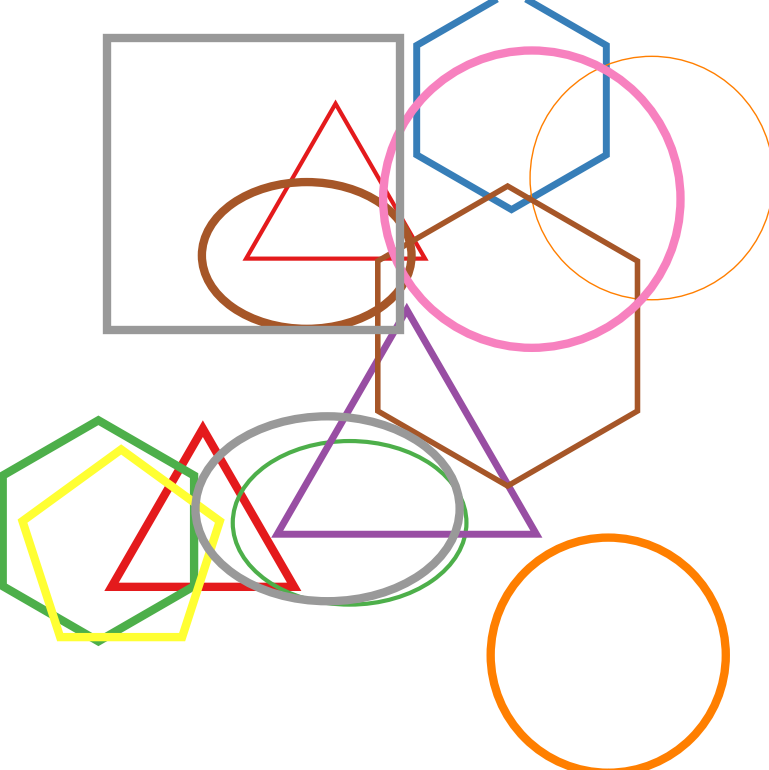[{"shape": "triangle", "thickness": 3, "radius": 0.68, "center": [0.263, 0.306]}, {"shape": "triangle", "thickness": 1.5, "radius": 0.67, "center": [0.436, 0.731]}, {"shape": "hexagon", "thickness": 2.5, "radius": 0.71, "center": [0.664, 0.87]}, {"shape": "oval", "thickness": 1.5, "radius": 0.76, "center": [0.454, 0.321]}, {"shape": "hexagon", "thickness": 3, "radius": 0.72, "center": [0.128, 0.311]}, {"shape": "triangle", "thickness": 2.5, "radius": 0.97, "center": [0.528, 0.403]}, {"shape": "circle", "thickness": 3, "radius": 0.76, "center": [0.79, 0.149]}, {"shape": "circle", "thickness": 0.5, "radius": 0.79, "center": [0.846, 0.769]}, {"shape": "pentagon", "thickness": 3, "radius": 0.67, "center": [0.157, 0.282]}, {"shape": "oval", "thickness": 3, "radius": 0.68, "center": [0.398, 0.668]}, {"shape": "hexagon", "thickness": 2, "radius": 0.97, "center": [0.659, 0.564]}, {"shape": "circle", "thickness": 3, "radius": 0.97, "center": [0.691, 0.741]}, {"shape": "square", "thickness": 3, "radius": 0.95, "center": [0.33, 0.761]}, {"shape": "oval", "thickness": 3, "radius": 0.86, "center": [0.425, 0.339]}]